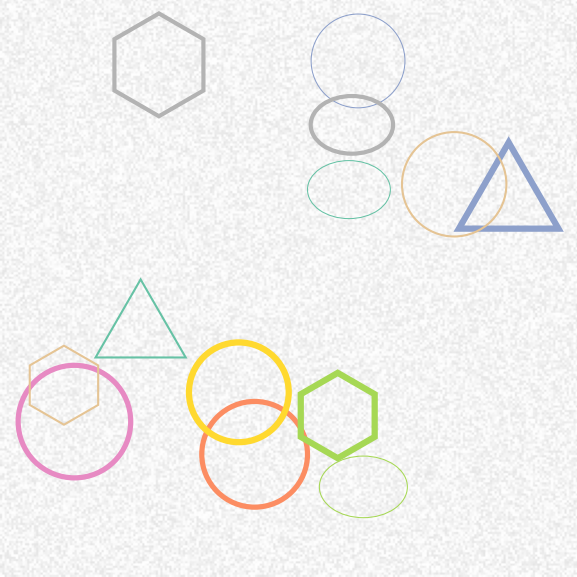[{"shape": "triangle", "thickness": 1, "radius": 0.45, "center": [0.243, 0.425]}, {"shape": "oval", "thickness": 0.5, "radius": 0.36, "center": [0.604, 0.671]}, {"shape": "circle", "thickness": 2.5, "radius": 0.46, "center": [0.441, 0.212]}, {"shape": "circle", "thickness": 0.5, "radius": 0.41, "center": [0.62, 0.894]}, {"shape": "triangle", "thickness": 3, "radius": 0.5, "center": [0.881, 0.653]}, {"shape": "circle", "thickness": 2.5, "radius": 0.49, "center": [0.129, 0.269]}, {"shape": "hexagon", "thickness": 3, "radius": 0.37, "center": [0.585, 0.28]}, {"shape": "oval", "thickness": 0.5, "radius": 0.38, "center": [0.629, 0.156]}, {"shape": "circle", "thickness": 3, "radius": 0.43, "center": [0.414, 0.32]}, {"shape": "hexagon", "thickness": 1, "radius": 0.34, "center": [0.111, 0.332]}, {"shape": "circle", "thickness": 1, "radius": 0.45, "center": [0.786, 0.68]}, {"shape": "hexagon", "thickness": 2, "radius": 0.44, "center": [0.275, 0.887]}, {"shape": "oval", "thickness": 2, "radius": 0.36, "center": [0.609, 0.783]}]